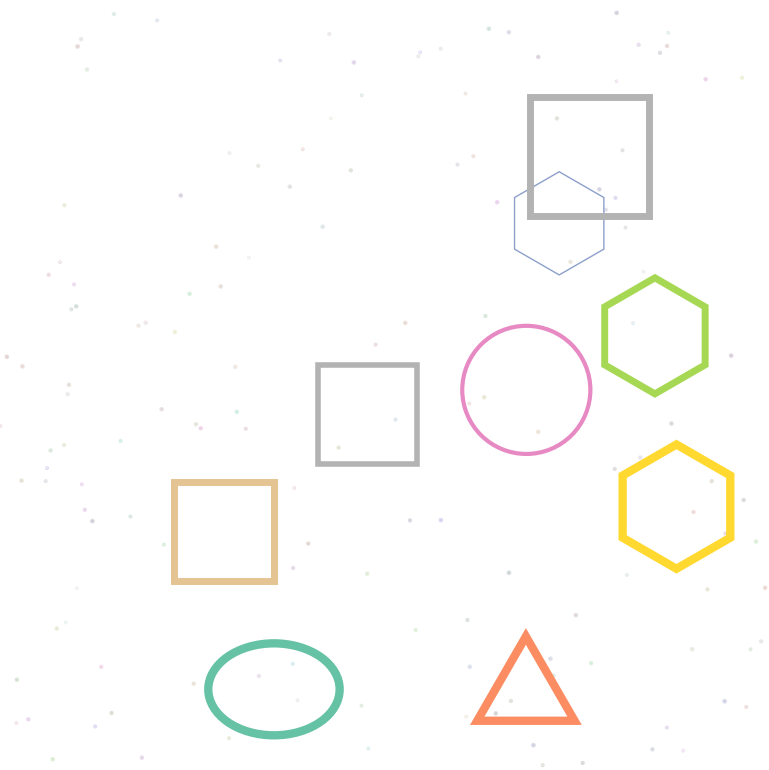[{"shape": "oval", "thickness": 3, "radius": 0.43, "center": [0.356, 0.105]}, {"shape": "triangle", "thickness": 3, "radius": 0.37, "center": [0.683, 0.1]}, {"shape": "hexagon", "thickness": 0.5, "radius": 0.33, "center": [0.726, 0.71]}, {"shape": "circle", "thickness": 1.5, "radius": 0.42, "center": [0.684, 0.494]}, {"shape": "hexagon", "thickness": 2.5, "radius": 0.38, "center": [0.851, 0.564]}, {"shape": "hexagon", "thickness": 3, "radius": 0.4, "center": [0.879, 0.342]}, {"shape": "square", "thickness": 2.5, "radius": 0.32, "center": [0.291, 0.309]}, {"shape": "square", "thickness": 2, "radius": 0.32, "center": [0.477, 0.462]}, {"shape": "square", "thickness": 2.5, "radius": 0.39, "center": [0.766, 0.797]}]